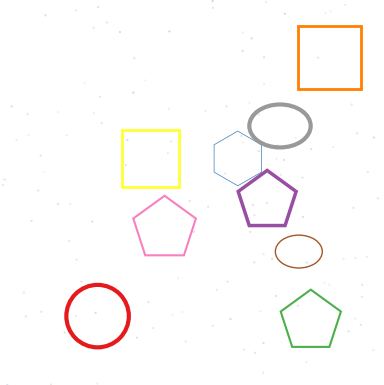[{"shape": "circle", "thickness": 3, "radius": 0.41, "center": [0.253, 0.179]}, {"shape": "hexagon", "thickness": 0.5, "radius": 0.36, "center": [0.618, 0.588]}, {"shape": "pentagon", "thickness": 1.5, "radius": 0.41, "center": [0.807, 0.165]}, {"shape": "pentagon", "thickness": 2.5, "radius": 0.4, "center": [0.694, 0.478]}, {"shape": "square", "thickness": 2, "radius": 0.41, "center": [0.855, 0.851]}, {"shape": "square", "thickness": 2, "radius": 0.37, "center": [0.39, 0.588]}, {"shape": "oval", "thickness": 1, "radius": 0.3, "center": [0.776, 0.347]}, {"shape": "pentagon", "thickness": 1.5, "radius": 0.43, "center": [0.428, 0.406]}, {"shape": "oval", "thickness": 3, "radius": 0.4, "center": [0.727, 0.673]}]